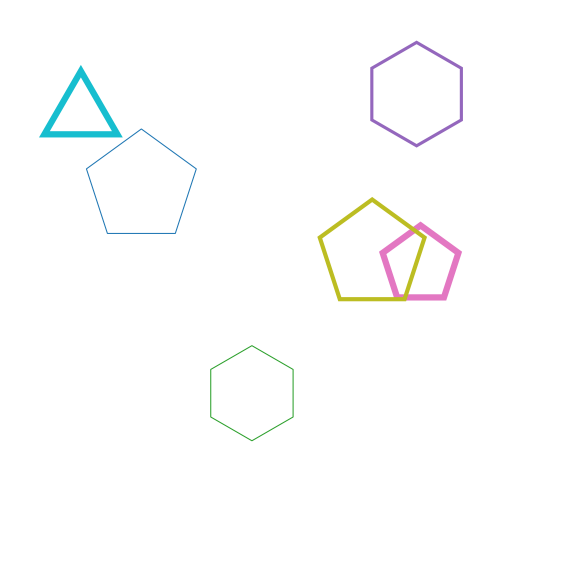[{"shape": "pentagon", "thickness": 0.5, "radius": 0.5, "center": [0.245, 0.676]}, {"shape": "hexagon", "thickness": 0.5, "radius": 0.41, "center": [0.436, 0.318]}, {"shape": "hexagon", "thickness": 1.5, "radius": 0.45, "center": [0.721, 0.836]}, {"shape": "pentagon", "thickness": 3, "radius": 0.34, "center": [0.728, 0.54]}, {"shape": "pentagon", "thickness": 2, "radius": 0.48, "center": [0.644, 0.558]}, {"shape": "triangle", "thickness": 3, "radius": 0.36, "center": [0.14, 0.803]}]